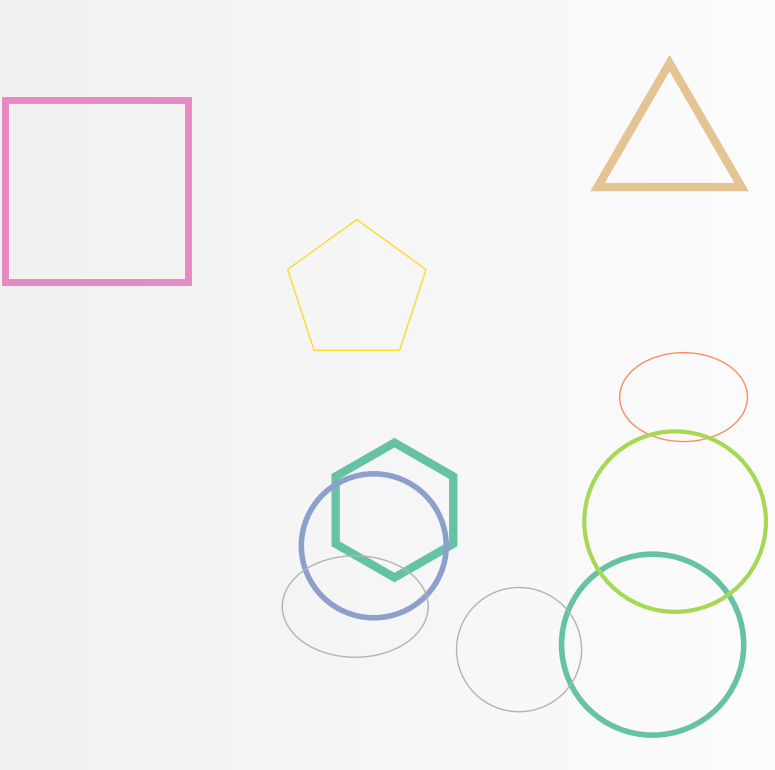[{"shape": "hexagon", "thickness": 3, "radius": 0.44, "center": [0.509, 0.337]}, {"shape": "circle", "thickness": 2, "radius": 0.59, "center": [0.842, 0.163]}, {"shape": "oval", "thickness": 0.5, "radius": 0.41, "center": [0.882, 0.484]}, {"shape": "circle", "thickness": 2, "radius": 0.47, "center": [0.482, 0.291]}, {"shape": "square", "thickness": 2.5, "radius": 0.59, "center": [0.125, 0.752]}, {"shape": "circle", "thickness": 1.5, "radius": 0.59, "center": [0.871, 0.323]}, {"shape": "pentagon", "thickness": 0.5, "radius": 0.47, "center": [0.46, 0.621]}, {"shape": "triangle", "thickness": 3, "radius": 0.54, "center": [0.864, 0.811]}, {"shape": "oval", "thickness": 0.5, "radius": 0.47, "center": [0.458, 0.212]}, {"shape": "circle", "thickness": 0.5, "radius": 0.4, "center": [0.67, 0.156]}]